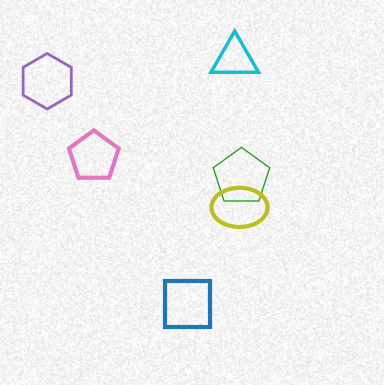[{"shape": "square", "thickness": 3, "radius": 0.29, "center": [0.487, 0.21]}, {"shape": "pentagon", "thickness": 1, "radius": 0.39, "center": [0.627, 0.54]}, {"shape": "hexagon", "thickness": 2, "radius": 0.36, "center": [0.123, 0.789]}, {"shape": "pentagon", "thickness": 3, "radius": 0.34, "center": [0.244, 0.593]}, {"shape": "oval", "thickness": 3, "radius": 0.36, "center": [0.622, 0.461]}, {"shape": "triangle", "thickness": 2.5, "radius": 0.36, "center": [0.61, 0.848]}]